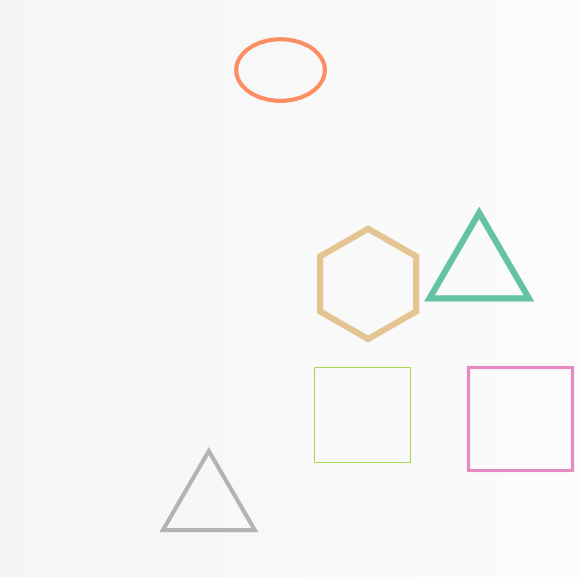[{"shape": "triangle", "thickness": 3, "radius": 0.49, "center": [0.824, 0.532]}, {"shape": "oval", "thickness": 2, "radius": 0.38, "center": [0.483, 0.878]}, {"shape": "square", "thickness": 1.5, "radius": 0.45, "center": [0.895, 0.274]}, {"shape": "square", "thickness": 0.5, "radius": 0.41, "center": [0.623, 0.281]}, {"shape": "hexagon", "thickness": 3, "radius": 0.48, "center": [0.633, 0.508]}, {"shape": "triangle", "thickness": 2, "radius": 0.46, "center": [0.359, 0.127]}]